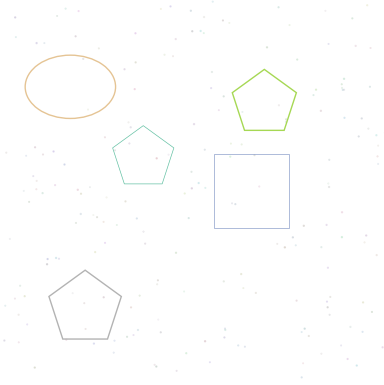[{"shape": "pentagon", "thickness": 0.5, "radius": 0.42, "center": [0.372, 0.59]}, {"shape": "square", "thickness": 0.5, "radius": 0.48, "center": [0.653, 0.505]}, {"shape": "pentagon", "thickness": 1, "radius": 0.44, "center": [0.687, 0.732]}, {"shape": "oval", "thickness": 1, "radius": 0.59, "center": [0.183, 0.775]}, {"shape": "pentagon", "thickness": 1, "radius": 0.49, "center": [0.221, 0.199]}]